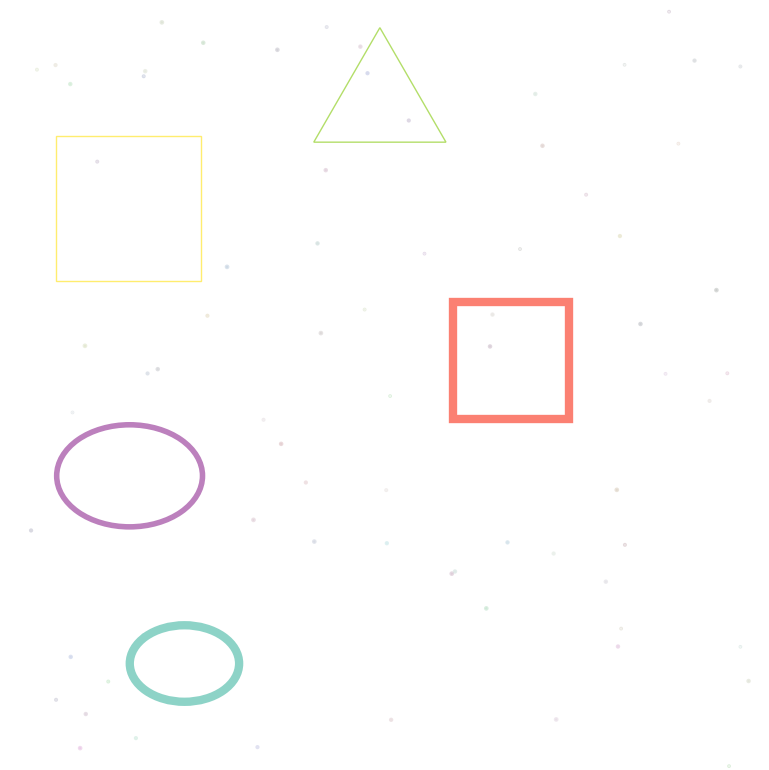[{"shape": "oval", "thickness": 3, "radius": 0.36, "center": [0.24, 0.138]}, {"shape": "square", "thickness": 3, "radius": 0.38, "center": [0.664, 0.532]}, {"shape": "triangle", "thickness": 0.5, "radius": 0.5, "center": [0.493, 0.865]}, {"shape": "oval", "thickness": 2, "radius": 0.47, "center": [0.168, 0.382]}, {"shape": "square", "thickness": 0.5, "radius": 0.47, "center": [0.167, 0.729]}]